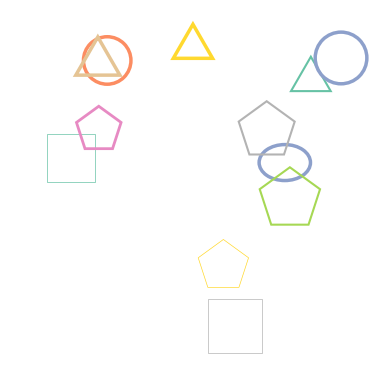[{"shape": "triangle", "thickness": 1.5, "radius": 0.3, "center": [0.807, 0.793]}, {"shape": "square", "thickness": 0.5, "radius": 0.31, "center": [0.184, 0.59]}, {"shape": "circle", "thickness": 2.5, "radius": 0.31, "center": [0.278, 0.843]}, {"shape": "circle", "thickness": 2.5, "radius": 0.34, "center": [0.886, 0.849]}, {"shape": "oval", "thickness": 2.5, "radius": 0.33, "center": [0.74, 0.578]}, {"shape": "pentagon", "thickness": 2, "radius": 0.3, "center": [0.257, 0.663]}, {"shape": "pentagon", "thickness": 1.5, "radius": 0.41, "center": [0.753, 0.483]}, {"shape": "triangle", "thickness": 2.5, "radius": 0.29, "center": [0.501, 0.878]}, {"shape": "pentagon", "thickness": 0.5, "radius": 0.34, "center": [0.58, 0.309]}, {"shape": "triangle", "thickness": 2.5, "radius": 0.33, "center": [0.254, 0.838]}, {"shape": "square", "thickness": 0.5, "radius": 0.35, "center": [0.61, 0.153]}, {"shape": "pentagon", "thickness": 1.5, "radius": 0.38, "center": [0.693, 0.661]}]